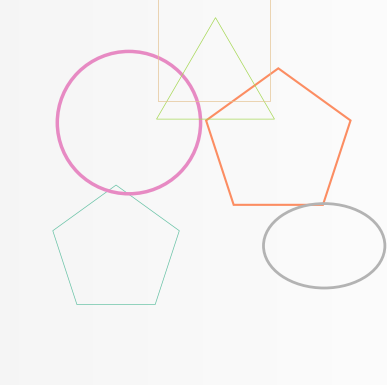[{"shape": "pentagon", "thickness": 0.5, "radius": 0.86, "center": [0.299, 0.348]}, {"shape": "pentagon", "thickness": 1.5, "radius": 0.98, "center": [0.718, 0.627]}, {"shape": "circle", "thickness": 2.5, "radius": 0.92, "center": [0.333, 0.682]}, {"shape": "triangle", "thickness": 0.5, "radius": 0.88, "center": [0.556, 0.778]}, {"shape": "square", "thickness": 0.5, "radius": 0.72, "center": [0.552, 0.882]}, {"shape": "oval", "thickness": 2, "radius": 0.78, "center": [0.837, 0.362]}]